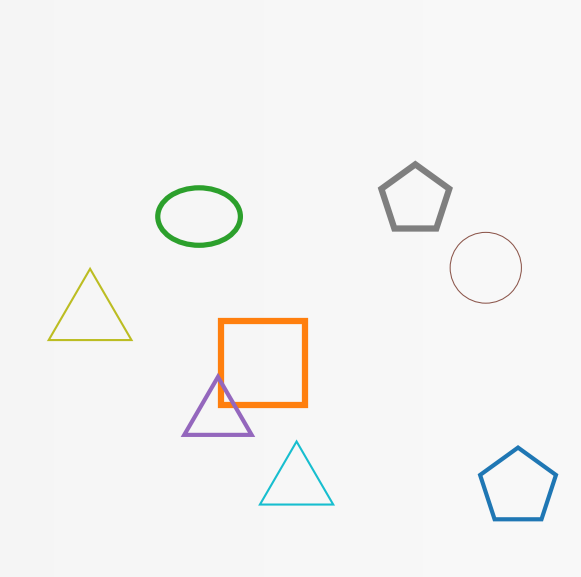[{"shape": "pentagon", "thickness": 2, "radius": 0.34, "center": [0.891, 0.155]}, {"shape": "square", "thickness": 3, "radius": 0.36, "center": [0.452, 0.371]}, {"shape": "oval", "thickness": 2.5, "radius": 0.36, "center": [0.343, 0.624]}, {"shape": "triangle", "thickness": 2, "radius": 0.33, "center": [0.375, 0.28]}, {"shape": "circle", "thickness": 0.5, "radius": 0.31, "center": [0.836, 0.535]}, {"shape": "pentagon", "thickness": 3, "radius": 0.31, "center": [0.715, 0.653]}, {"shape": "triangle", "thickness": 1, "radius": 0.41, "center": [0.155, 0.451]}, {"shape": "triangle", "thickness": 1, "radius": 0.36, "center": [0.51, 0.162]}]